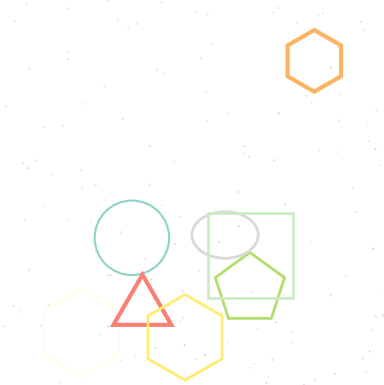[{"shape": "circle", "thickness": 1.5, "radius": 0.48, "center": [0.343, 0.382]}, {"shape": "hexagon", "thickness": 0.5, "radius": 0.57, "center": [0.212, 0.135]}, {"shape": "triangle", "thickness": 3, "radius": 0.43, "center": [0.37, 0.2]}, {"shape": "hexagon", "thickness": 3, "radius": 0.4, "center": [0.816, 0.842]}, {"shape": "pentagon", "thickness": 2, "radius": 0.47, "center": [0.649, 0.25]}, {"shape": "oval", "thickness": 2, "radius": 0.43, "center": [0.585, 0.39]}, {"shape": "square", "thickness": 2, "radius": 0.55, "center": [0.651, 0.337]}, {"shape": "hexagon", "thickness": 2, "radius": 0.56, "center": [0.481, 0.124]}]